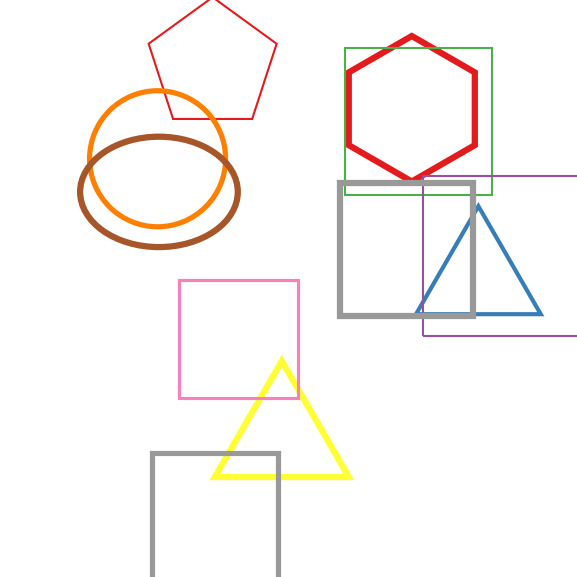[{"shape": "pentagon", "thickness": 1, "radius": 0.58, "center": [0.368, 0.887]}, {"shape": "hexagon", "thickness": 3, "radius": 0.63, "center": [0.713, 0.811]}, {"shape": "triangle", "thickness": 2, "radius": 0.62, "center": [0.828, 0.517]}, {"shape": "square", "thickness": 1, "radius": 0.64, "center": [0.725, 0.789]}, {"shape": "square", "thickness": 1, "radius": 0.69, "center": [0.87, 0.556]}, {"shape": "circle", "thickness": 2.5, "radius": 0.59, "center": [0.273, 0.724]}, {"shape": "triangle", "thickness": 3, "radius": 0.67, "center": [0.488, 0.24]}, {"shape": "oval", "thickness": 3, "radius": 0.68, "center": [0.275, 0.667]}, {"shape": "square", "thickness": 1.5, "radius": 0.51, "center": [0.413, 0.412]}, {"shape": "square", "thickness": 2.5, "radius": 0.55, "center": [0.371, 0.105]}, {"shape": "square", "thickness": 3, "radius": 0.58, "center": [0.705, 0.568]}]